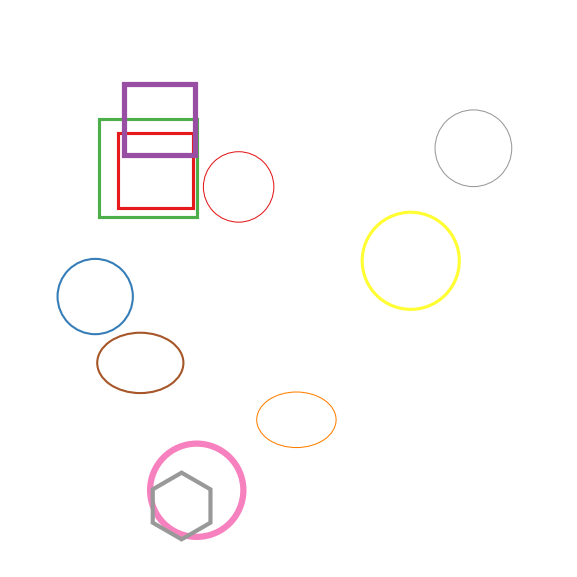[{"shape": "circle", "thickness": 0.5, "radius": 0.3, "center": [0.413, 0.675]}, {"shape": "square", "thickness": 1.5, "radius": 0.33, "center": [0.269, 0.703]}, {"shape": "circle", "thickness": 1, "radius": 0.33, "center": [0.165, 0.486]}, {"shape": "square", "thickness": 1.5, "radius": 0.42, "center": [0.257, 0.709]}, {"shape": "square", "thickness": 2.5, "radius": 0.31, "center": [0.276, 0.792]}, {"shape": "oval", "thickness": 0.5, "radius": 0.34, "center": [0.513, 0.272]}, {"shape": "circle", "thickness": 1.5, "radius": 0.42, "center": [0.711, 0.548]}, {"shape": "oval", "thickness": 1, "radius": 0.37, "center": [0.243, 0.371]}, {"shape": "circle", "thickness": 3, "radius": 0.4, "center": [0.341, 0.15]}, {"shape": "circle", "thickness": 0.5, "radius": 0.33, "center": [0.82, 0.742]}, {"shape": "hexagon", "thickness": 2, "radius": 0.29, "center": [0.314, 0.123]}]